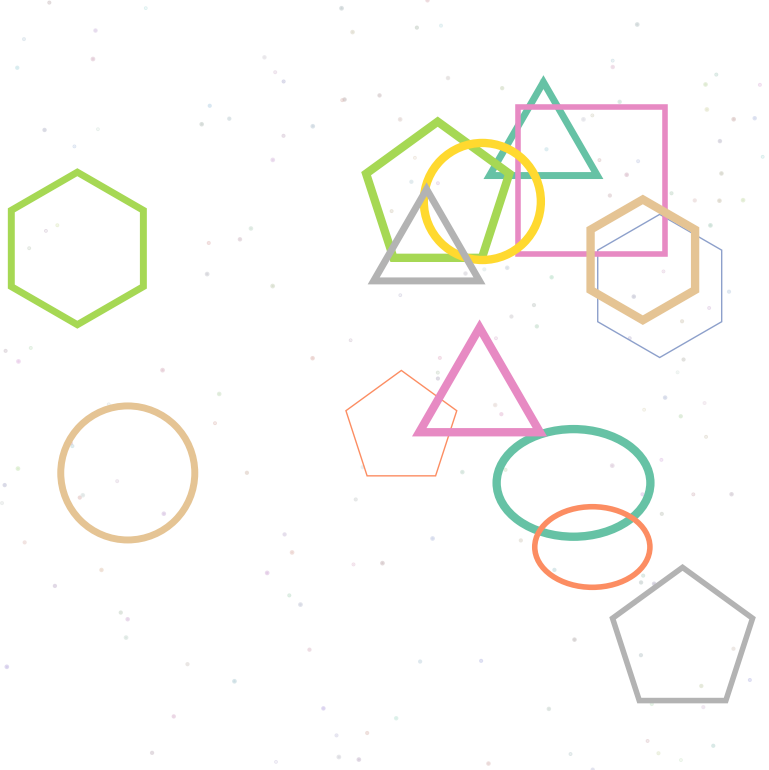[{"shape": "triangle", "thickness": 2.5, "radius": 0.4, "center": [0.706, 0.812]}, {"shape": "oval", "thickness": 3, "radius": 0.5, "center": [0.745, 0.373]}, {"shape": "pentagon", "thickness": 0.5, "radius": 0.38, "center": [0.521, 0.443]}, {"shape": "oval", "thickness": 2, "radius": 0.37, "center": [0.769, 0.29]}, {"shape": "hexagon", "thickness": 0.5, "radius": 0.46, "center": [0.857, 0.629]}, {"shape": "triangle", "thickness": 3, "radius": 0.45, "center": [0.623, 0.484]}, {"shape": "square", "thickness": 2, "radius": 0.48, "center": [0.768, 0.765]}, {"shape": "pentagon", "thickness": 3, "radius": 0.49, "center": [0.568, 0.744]}, {"shape": "hexagon", "thickness": 2.5, "radius": 0.5, "center": [0.1, 0.677]}, {"shape": "circle", "thickness": 3, "radius": 0.38, "center": [0.626, 0.738]}, {"shape": "circle", "thickness": 2.5, "radius": 0.44, "center": [0.166, 0.386]}, {"shape": "hexagon", "thickness": 3, "radius": 0.39, "center": [0.835, 0.663]}, {"shape": "triangle", "thickness": 2.5, "radius": 0.4, "center": [0.554, 0.675]}, {"shape": "pentagon", "thickness": 2, "radius": 0.48, "center": [0.886, 0.168]}]